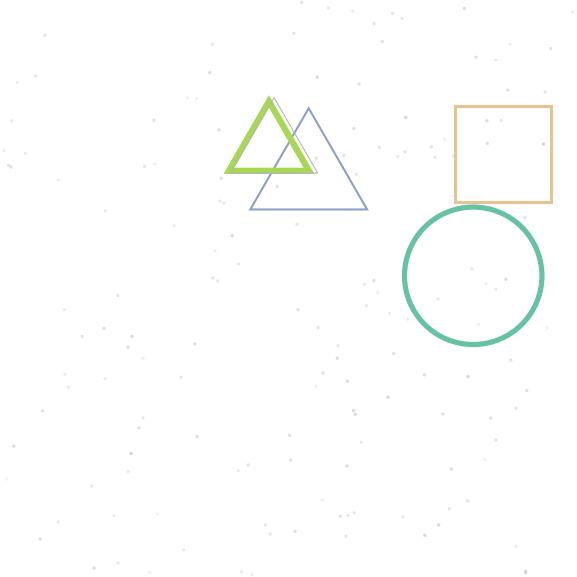[{"shape": "circle", "thickness": 2.5, "radius": 0.6, "center": [0.819, 0.522]}, {"shape": "triangle", "thickness": 1, "radius": 0.58, "center": [0.535, 0.695]}, {"shape": "triangle", "thickness": 3, "radius": 0.4, "center": [0.466, 0.743]}, {"shape": "square", "thickness": 1.5, "radius": 0.42, "center": [0.871, 0.732]}, {"shape": "triangle", "thickness": 0.5, "radius": 0.44, "center": [0.475, 0.743]}]